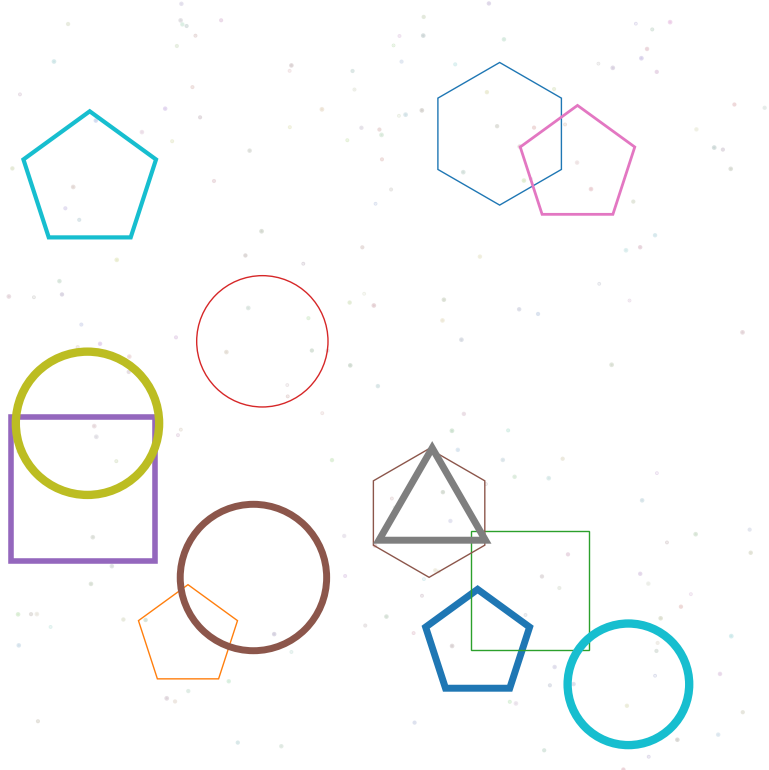[{"shape": "pentagon", "thickness": 2.5, "radius": 0.35, "center": [0.62, 0.164]}, {"shape": "hexagon", "thickness": 0.5, "radius": 0.46, "center": [0.649, 0.826]}, {"shape": "pentagon", "thickness": 0.5, "radius": 0.34, "center": [0.244, 0.173]}, {"shape": "square", "thickness": 0.5, "radius": 0.39, "center": [0.688, 0.233]}, {"shape": "circle", "thickness": 0.5, "radius": 0.43, "center": [0.341, 0.557]}, {"shape": "square", "thickness": 2, "radius": 0.47, "center": [0.108, 0.365]}, {"shape": "circle", "thickness": 2.5, "radius": 0.48, "center": [0.329, 0.25]}, {"shape": "hexagon", "thickness": 0.5, "radius": 0.42, "center": [0.557, 0.334]}, {"shape": "pentagon", "thickness": 1, "radius": 0.39, "center": [0.75, 0.785]}, {"shape": "triangle", "thickness": 2.5, "radius": 0.4, "center": [0.561, 0.338]}, {"shape": "circle", "thickness": 3, "radius": 0.47, "center": [0.114, 0.45]}, {"shape": "pentagon", "thickness": 1.5, "radius": 0.45, "center": [0.117, 0.765]}, {"shape": "circle", "thickness": 3, "radius": 0.39, "center": [0.816, 0.111]}]